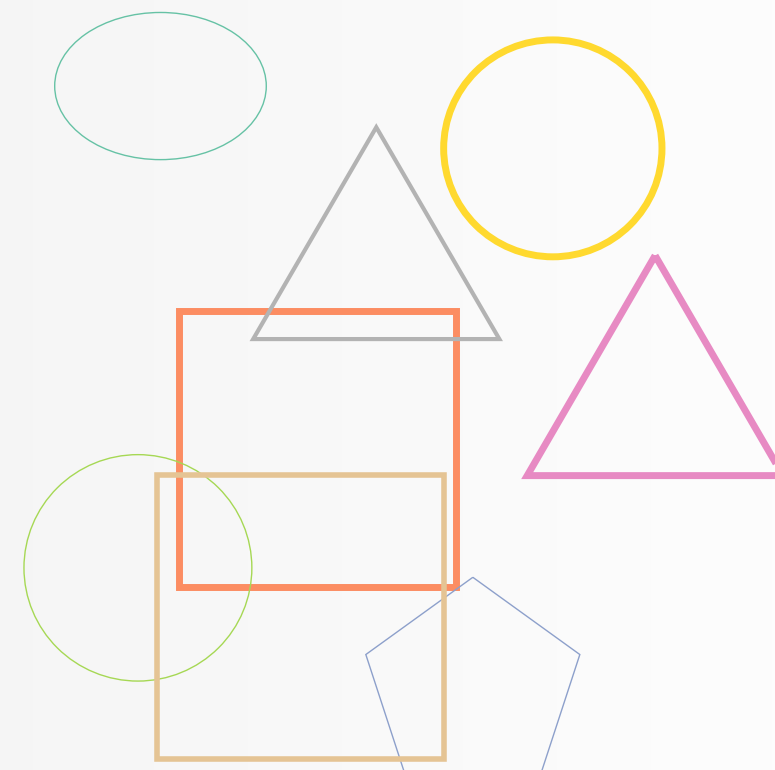[{"shape": "oval", "thickness": 0.5, "radius": 0.68, "center": [0.207, 0.888]}, {"shape": "square", "thickness": 2.5, "radius": 0.89, "center": [0.409, 0.417]}, {"shape": "pentagon", "thickness": 0.5, "radius": 0.73, "center": [0.61, 0.105]}, {"shape": "triangle", "thickness": 2.5, "radius": 0.95, "center": [0.845, 0.478]}, {"shape": "circle", "thickness": 0.5, "radius": 0.74, "center": [0.178, 0.263]}, {"shape": "circle", "thickness": 2.5, "radius": 0.7, "center": [0.713, 0.807]}, {"shape": "square", "thickness": 2, "radius": 0.93, "center": [0.388, 0.199]}, {"shape": "triangle", "thickness": 1.5, "radius": 0.92, "center": [0.486, 0.651]}]